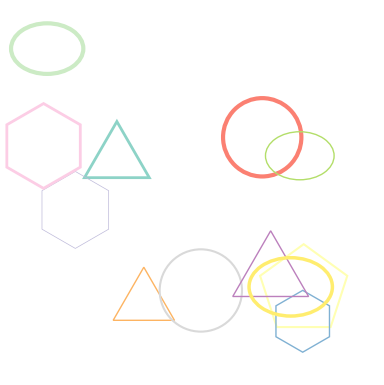[{"shape": "triangle", "thickness": 2, "radius": 0.49, "center": [0.304, 0.587]}, {"shape": "pentagon", "thickness": 1.5, "radius": 0.6, "center": [0.789, 0.247]}, {"shape": "hexagon", "thickness": 0.5, "radius": 0.5, "center": [0.196, 0.455]}, {"shape": "circle", "thickness": 3, "radius": 0.51, "center": [0.681, 0.643]}, {"shape": "hexagon", "thickness": 1, "radius": 0.4, "center": [0.786, 0.166]}, {"shape": "triangle", "thickness": 1, "radius": 0.46, "center": [0.374, 0.214]}, {"shape": "oval", "thickness": 1, "radius": 0.45, "center": [0.779, 0.595]}, {"shape": "hexagon", "thickness": 2, "radius": 0.55, "center": [0.113, 0.621]}, {"shape": "circle", "thickness": 1.5, "radius": 0.53, "center": [0.522, 0.246]}, {"shape": "triangle", "thickness": 1, "radius": 0.57, "center": [0.703, 0.287]}, {"shape": "oval", "thickness": 3, "radius": 0.47, "center": [0.123, 0.874]}, {"shape": "oval", "thickness": 2.5, "radius": 0.54, "center": [0.755, 0.255]}]